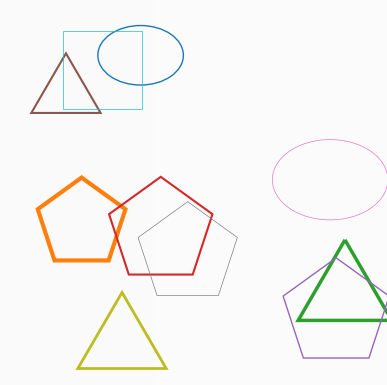[{"shape": "oval", "thickness": 1, "radius": 0.55, "center": [0.363, 0.856]}, {"shape": "pentagon", "thickness": 3, "radius": 0.59, "center": [0.211, 0.42]}, {"shape": "triangle", "thickness": 2.5, "radius": 0.7, "center": [0.89, 0.238]}, {"shape": "pentagon", "thickness": 1.5, "radius": 0.7, "center": [0.415, 0.4]}, {"shape": "pentagon", "thickness": 1, "radius": 0.72, "center": [0.867, 0.186]}, {"shape": "triangle", "thickness": 1.5, "radius": 0.52, "center": [0.17, 0.758]}, {"shape": "oval", "thickness": 0.5, "radius": 0.74, "center": [0.852, 0.533]}, {"shape": "pentagon", "thickness": 0.5, "radius": 0.67, "center": [0.485, 0.341]}, {"shape": "triangle", "thickness": 2, "radius": 0.66, "center": [0.315, 0.109]}, {"shape": "square", "thickness": 0.5, "radius": 0.51, "center": [0.265, 0.818]}]